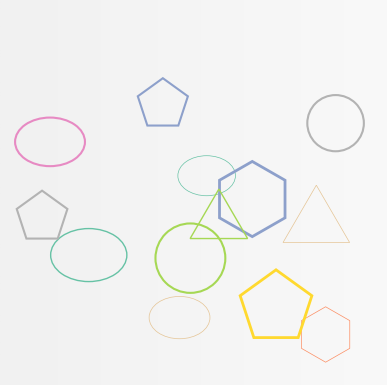[{"shape": "oval", "thickness": 1, "radius": 0.49, "center": [0.229, 0.337]}, {"shape": "oval", "thickness": 0.5, "radius": 0.37, "center": [0.533, 0.544]}, {"shape": "hexagon", "thickness": 0.5, "radius": 0.36, "center": [0.84, 0.131]}, {"shape": "pentagon", "thickness": 1.5, "radius": 0.34, "center": [0.42, 0.729]}, {"shape": "hexagon", "thickness": 2, "radius": 0.49, "center": [0.651, 0.483]}, {"shape": "oval", "thickness": 1.5, "radius": 0.45, "center": [0.129, 0.632]}, {"shape": "circle", "thickness": 1.5, "radius": 0.45, "center": [0.491, 0.329]}, {"shape": "triangle", "thickness": 1, "radius": 0.43, "center": [0.565, 0.423]}, {"shape": "pentagon", "thickness": 2, "radius": 0.49, "center": [0.712, 0.202]}, {"shape": "triangle", "thickness": 0.5, "radius": 0.5, "center": [0.816, 0.42]}, {"shape": "oval", "thickness": 0.5, "radius": 0.39, "center": [0.463, 0.175]}, {"shape": "circle", "thickness": 1.5, "radius": 0.36, "center": [0.866, 0.68]}, {"shape": "pentagon", "thickness": 1.5, "radius": 0.34, "center": [0.109, 0.436]}]